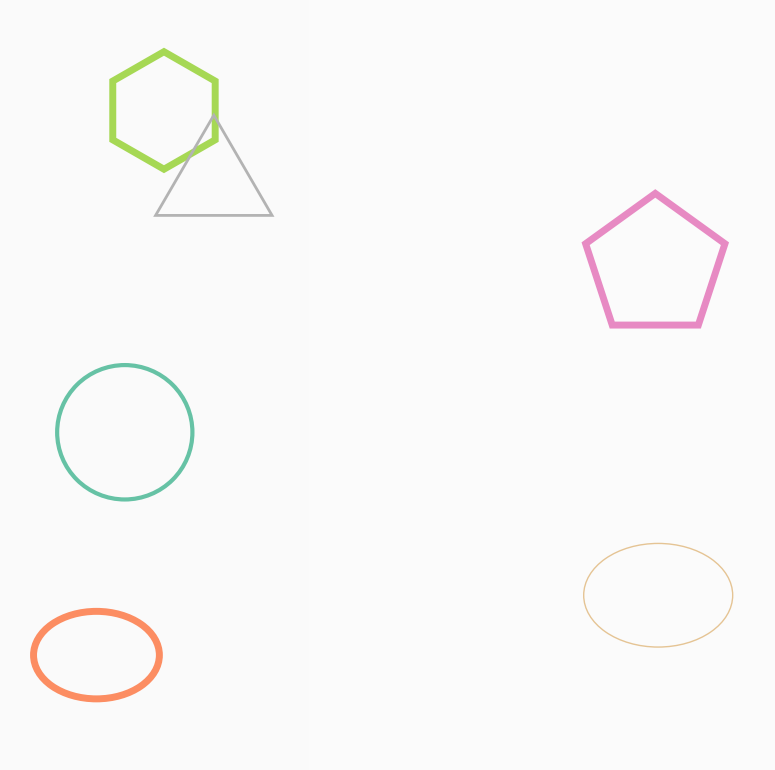[{"shape": "circle", "thickness": 1.5, "radius": 0.44, "center": [0.161, 0.439]}, {"shape": "oval", "thickness": 2.5, "radius": 0.41, "center": [0.124, 0.149]}, {"shape": "pentagon", "thickness": 2.5, "radius": 0.47, "center": [0.846, 0.654]}, {"shape": "hexagon", "thickness": 2.5, "radius": 0.38, "center": [0.212, 0.857]}, {"shape": "oval", "thickness": 0.5, "radius": 0.48, "center": [0.849, 0.227]}, {"shape": "triangle", "thickness": 1, "radius": 0.43, "center": [0.276, 0.764]}]